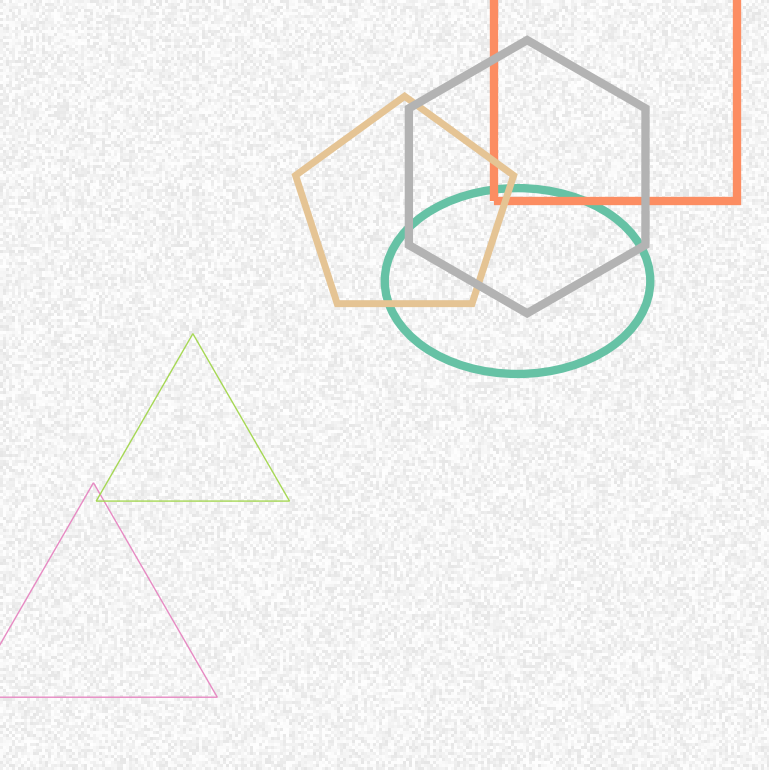[{"shape": "oval", "thickness": 3, "radius": 0.86, "center": [0.672, 0.635]}, {"shape": "square", "thickness": 3, "radius": 0.79, "center": [0.8, 0.896]}, {"shape": "triangle", "thickness": 0.5, "radius": 0.93, "center": [0.121, 0.187]}, {"shape": "triangle", "thickness": 0.5, "radius": 0.72, "center": [0.25, 0.422]}, {"shape": "pentagon", "thickness": 2.5, "radius": 0.74, "center": [0.525, 0.726]}, {"shape": "hexagon", "thickness": 3, "radius": 0.89, "center": [0.685, 0.771]}]